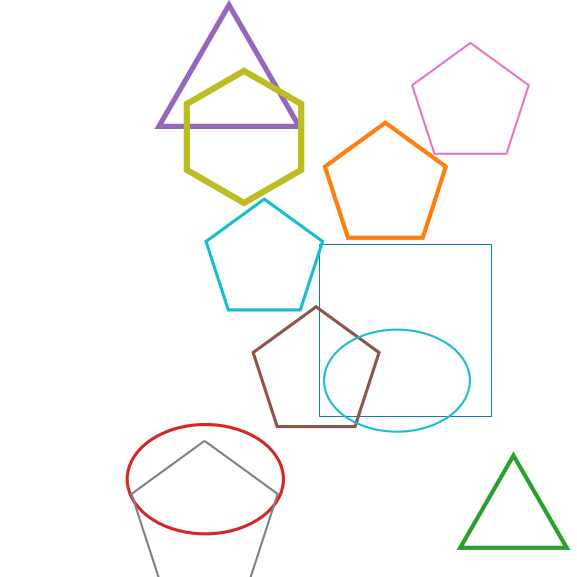[{"shape": "square", "thickness": 0.5, "radius": 0.74, "center": [0.701, 0.427]}, {"shape": "pentagon", "thickness": 2, "radius": 0.55, "center": [0.667, 0.676]}, {"shape": "triangle", "thickness": 2, "radius": 0.53, "center": [0.889, 0.104]}, {"shape": "oval", "thickness": 1.5, "radius": 0.68, "center": [0.356, 0.169]}, {"shape": "triangle", "thickness": 2.5, "radius": 0.7, "center": [0.397, 0.85]}, {"shape": "pentagon", "thickness": 1.5, "radius": 0.57, "center": [0.547, 0.353]}, {"shape": "pentagon", "thickness": 1, "radius": 0.53, "center": [0.815, 0.819]}, {"shape": "pentagon", "thickness": 1, "radius": 0.67, "center": [0.354, 0.103]}, {"shape": "hexagon", "thickness": 3, "radius": 0.57, "center": [0.423, 0.762]}, {"shape": "pentagon", "thickness": 1.5, "radius": 0.53, "center": [0.458, 0.548]}, {"shape": "oval", "thickness": 1, "radius": 0.63, "center": [0.687, 0.34]}]